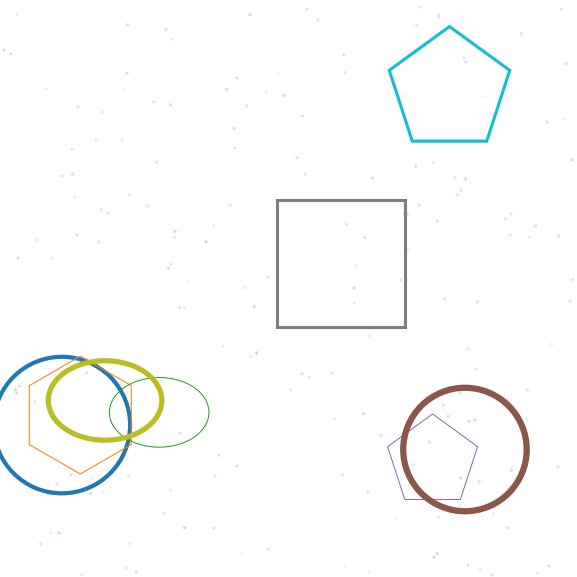[{"shape": "circle", "thickness": 2, "radius": 0.59, "center": [0.107, 0.263]}, {"shape": "hexagon", "thickness": 0.5, "radius": 0.51, "center": [0.139, 0.28]}, {"shape": "oval", "thickness": 0.5, "radius": 0.43, "center": [0.276, 0.285]}, {"shape": "pentagon", "thickness": 0.5, "radius": 0.41, "center": [0.749, 0.2]}, {"shape": "circle", "thickness": 3, "radius": 0.53, "center": [0.805, 0.221]}, {"shape": "square", "thickness": 1.5, "radius": 0.55, "center": [0.59, 0.543]}, {"shape": "oval", "thickness": 2.5, "radius": 0.49, "center": [0.182, 0.306]}, {"shape": "pentagon", "thickness": 1.5, "radius": 0.55, "center": [0.778, 0.843]}]